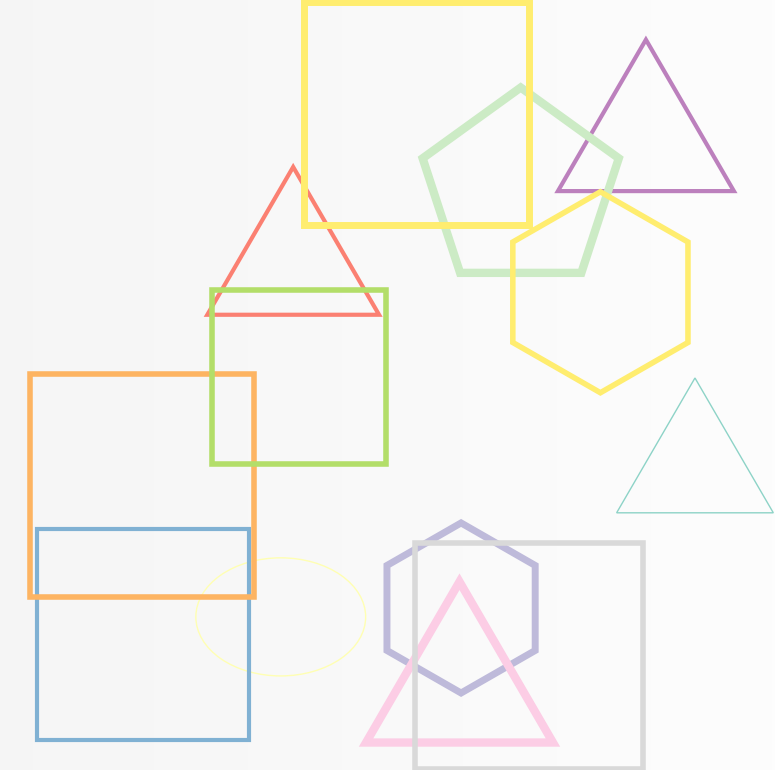[{"shape": "triangle", "thickness": 0.5, "radius": 0.58, "center": [0.897, 0.392]}, {"shape": "oval", "thickness": 0.5, "radius": 0.55, "center": [0.362, 0.199]}, {"shape": "hexagon", "thickness": 2.5, "radius": 0.55, "center": [0.595, 0.21]}, {"shape": "triangle", "thickness": 1.5, "radius": 0.64, "center": [0.378, 0.655]}, {"shape": "square", "thickness": 1.5, "radius": 0.69, "center": [0.185, 0.176]}, {"shape": "square", "thickness": 2, "radius": 0.72, "center": [0.183, 0.37]}, {"shape": "square", "thickness": 2, "radius": 0.56, "center": [0.386, 0.511]}, {"shape": "triangle", "thickness": 3, "radius": 0.7, "center": [0.593, 0.105]}, {"shape": "square", "thickness": 2, "radius": 0.74, "center": [0.683, 0.148]}, {"shape": "triangle", "thickness": 1.5, "radius": 0.66, "center": [0.833, 0.817]}, {"shape": "pentagon", "thickness": 3, "radius": 0.67, "center": [0.672, 0.753]}, {"shape": "square", "thickness": 2.5, "radius": 0.72, "center": [0.537, 0.853]}, {"shape": "hexagon", "thickness": 2, "radius": 0.65, "center": [0.775, 0.62]}]